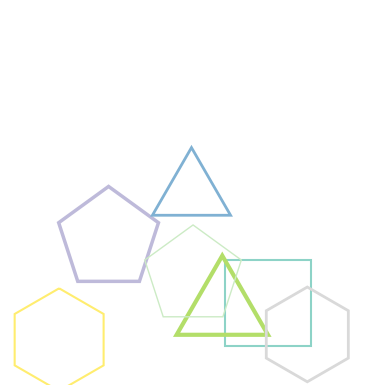[{"shape": "square", "thickness": 1.5, "radius": 0.56, "center": [0.695, 0.214]}, {"shape": "pentagon", "thickness": 2.5, "radius": 0.68, "center": [0.282, 0.379]}, {"shape": "triangle", "thickness": 2, "radius": 0.59, "center": [0.497, 0.499]}, {"shape": "triangle", "thickness": 3, "radius": 0.68, "center": [0.577, 0.199]}, {"shape": "hexagon", "thickness": 2, "radius": 0.62, "center": [0.798, 0.131]}, {"shape": "pentagon", "thickness": 1, "radius": 0.66, "center": [0.501, 0.284]}, {"shape": "hexagon", "thickness": 1.5, "radius": 0.67, "center": [0.154, 0.118]}]